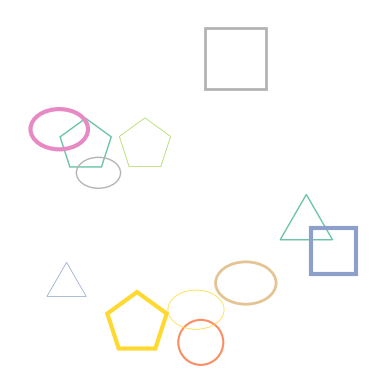[{"shape": "triangle", "thickness": 1, "radius": 0.39, "center": [0.796, 0.416]}, {"shape": "pentagon", "thickness": 1, "radius": 0.35, "center": [0.223, 0.623]}, {"shape": "circle", "thickness": 1.5, "radius": 0.29, "center": [0.522, 0.111]}, {"shape": "triangle", "thickness": 0.5, "radius": 0.3, "center": [0.173, 0.259]}, {"shape": "square", "thickness": 3, "radius": 0.3, "center": [0.866, 0.347]}, {"shape": "oval", "thickness": 3, "radius": 0.37, "center": [0.154, 0.664]}, {"shape": "pentagon", "thickness": 0.5, "radius": 0.35, "center": [0.377, 0.624]}, {"shape": "pentagon", "thickness": 3, "radius": 0.41, "center": [0.356, 0.16]}, {"shape": "oval", "thickness": 0.5, "radius": 0.36, "center": [0.509, 0.196]}, {"shape": "oval", "thickness": 2, "radius": 0.39, "center": [0.639, 0.265]}, {"shape": "square", "thickness": 2, "radius": 0.4, "center": [0.611, 0.848]}, {"shape": "oval", "thickness": 1, "radius": 0.29, "center": [0.256, 0.551]}]